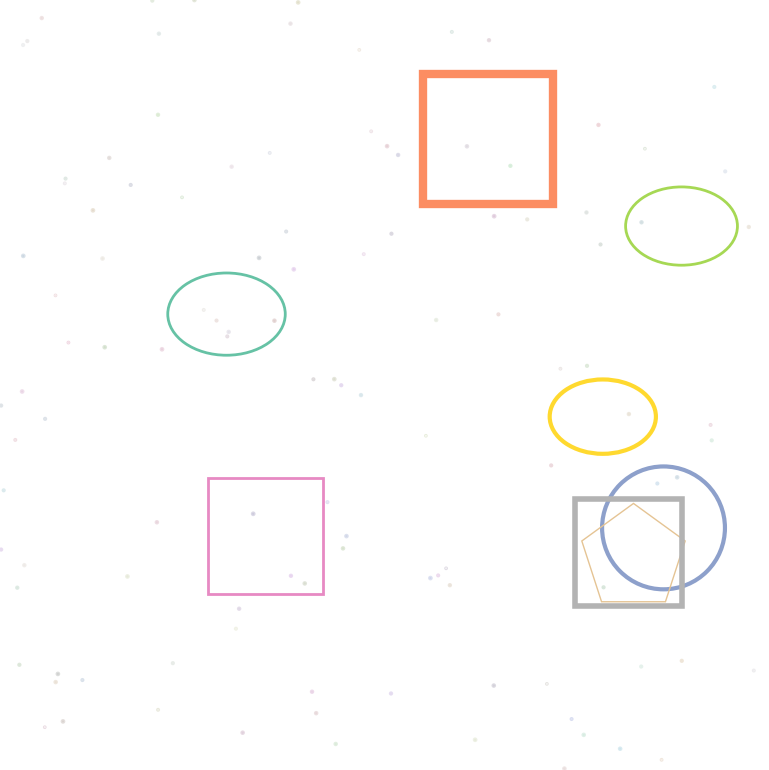[{"shape": "oval", "thickness": 1, "radius": 0.38, "center": [0.294, 0.592]}, {"shape": "square", "thickness": 3, "radius": 0.42, "center": [0.633, 0.819]}, {"shape": "circle", "thickness": 1.5, "radius": 0.4, "center": [0.862, 0.314]}, {"shape": "square", "thickness": 1, "radius": 0.37, "center": [0.345, 0.304]}, {"shape": "oval", "thickness": 1, "radius": 0.36, "center": [0.885, 0.706]}, {"shape": "oval", "thickness": 1.5, "radius": 0.34, "center": [0.783, 0.459]}, {"shape": "pentagon", "thickness": 0.5, "radius": 0.35, "center": [0.823, 0.276]}, {"shape": "square", "thickness": 2, "radius": 0.35, "center": [0.816, 0.283]}]